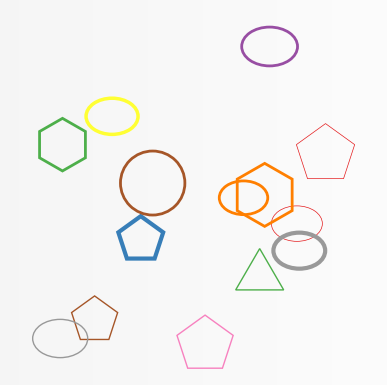[{"shape": "oval", "thickness": 0.5, "radius": 0.33, "center": [0.766, 0.419]}, {"shape": "pentagon", "thickness": 0.5, "radius": 0.4, "center": [0.84, 0.6]}, {"shape": "pentagon", "thickness": 3, "radius": 0.3, "center": [0.363, 0.378]}, {"shape": "hexagon", "thickness": 2, "radius": 0.34, "center": [0.161, 0.624]}, {"shape": "triangle", "thickness": 1, "radius": 0.36, "center": [0.67, 0.283]}, {"shape": "oval", "thickness": 2, "radius": 0.36, "center": [0.696, 0.879]}, {"shape": "hexagon", "thickness": 2, "radius": 0.41, "center": [0.683, 0.494]}, {"shape": "oval", "thickness": 2, "radius": 0.31, "center": [0.628, 0.486]}, {"shape": "oval", "thickness": 2.5, "radius": 0.34, "center": [0.289, 0.698]}, {"shape": "pentagon", "thickness": 1, "radius": 0.31, "center": [0.244, 0.169]}, {"shape": "circle", "thickness": 2, "radius": 0.42, "center": [0.394, 0.525]}, {"shape": "pentagon", "thickness": 1, "radius": 0.38, "center": [0.529, 0.105]}, {"shape": "oval", "thickness": 3, "radius": 0.33, "center": [0.772, 0.349]}, {"shape": "oval", "thickness": 1, "radius": 0.36, "center": [0.155, 0.121]}]